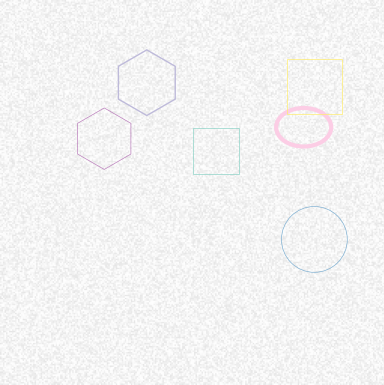[{"shape": "square", "thickness": 0.5, "radius": 0.3, "center": [0.561, 0.607]}, {"shape": "hexagon", "thickness": 1, "radius": 0.43, "center": [0.381, 0.785]}, {"shape": "circle", "thickness": 0.5, "radius": 0.43, "center": [0.817, 0.378]}, {"shape": "oval", "thickness": 3, "radius": 0.36, "center": [0.789, 0.669]}, {"shape": "hexagon", "thickness": 0.5, "radius": 0.4, "center": [0.271, 0.64]}, {"shape": "square", "thickness": 0.5, "radius": 0.36, "center": [0.818, 0.776]}]